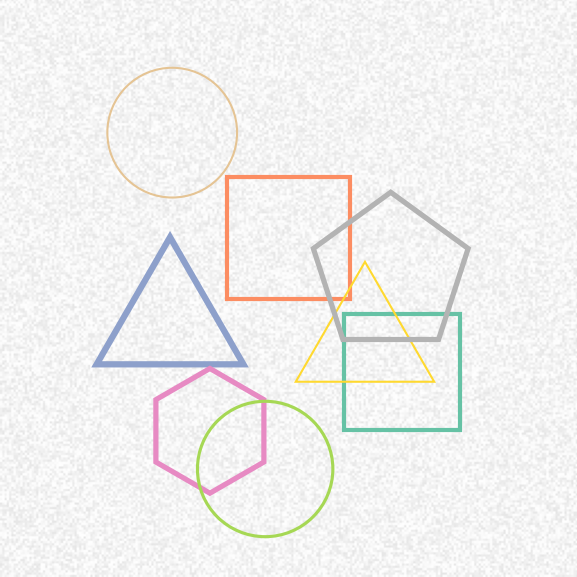[{"shape": "square", "thickness": 2, "radius": 0.5, "center": [0.697, 0.355]}, {"shape": "square", "thickness": 2, "radius": 0.53, "center": [0.499, 0.587]}, {"shape": "triangle", "thickness": 3, "radius": 0.73, "center": [0.294, 0.442]}, {"shape": "hexagon", "thickness": 2.5, "radius": 0.54, "center": [0.363, 0.253]}, {"shape": "circle", "thickness": 1.5, "radius": 0.59, "center": [0.459, 0.187]}, {"shape": "triangle", "thickness": 1, "radius": 0.69, "center": [0.632, 0.407]}, {"shape": "circle", "thickness": 1, "radius": 0.56, "center": [0.298, 0.769]}, {"shape": "pentagon", "thickness": 2.5, "radius": 0.7, "center": [0.677, 0.525]}]